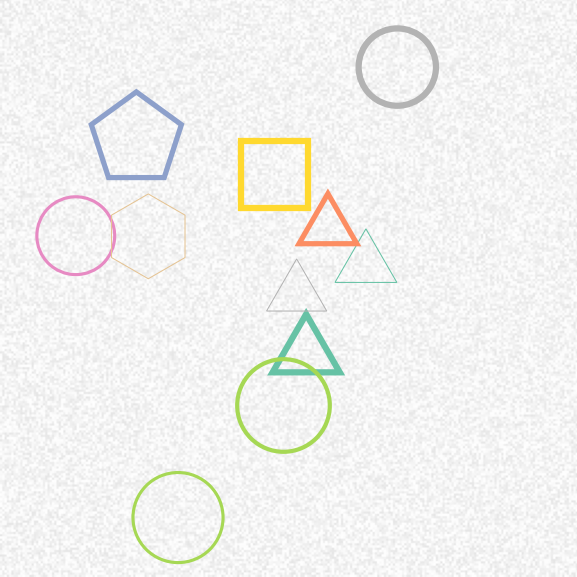[{"shape": "triangle", "thickness": 0.5, "radius": 0.31, "center": [0.634, 0.541]}, {"shape": "triangle", "thickness": 3, "radius": 0.34, "center": [0.53, 0.388]}, {"shape": "triangle", "thickness": 2.5, "radius": 0.29, "center": [0.568, 0.606]}, {"shape": "pentagon", "thickness": 2.5, "radius": 0.41, "center": [0.236, 0.758]}, {"shape": "circle", "thickness": 1.5, "radius": 0.34, "center": [0.131, 0.591]}, {"shape": "circle", "thickness": 2, "radius": 0.4, "center": [0.491, 0.297]}, {"shape": "circle", "thickness": 1.5, "radius": 0.39, "center": [0.308, 0.103]}, {"shape": "square", "thickness": 3, "radius": 0.29, "center": [0.476, 0.697]}, {"shape": "hexagon", "thickness": 0.5, "radius": 0.37, "center": [0.257, 0.59]}, {"shape": "triangle", "thickness": 0.5, "radius": 0.3, "center": [0.514, 0.491]}, {"shape": "circle", "thickness": 3, "radius": 0.33, "center": [0.688, 0.883]}]